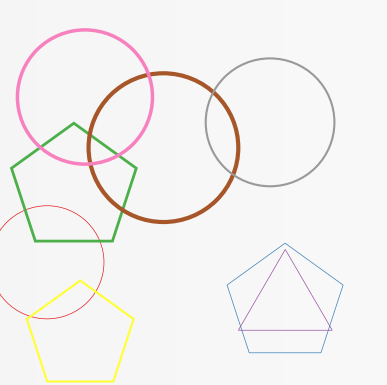[{"shape": "circle", "thickness": 0.5, "radius": 0.73, "center": [0.121, 0.319]}, {"shape": "pentagon", "thickness": 0.5, "radius": 0.79, "center": [0.736, 0.211]}, {"shape": "pentagon", "thickness": 2, "radius": 0.85, "center": [0.191, 0.511]}, {"shape": "triangle", "thickness": 0.5, "radius": 0.7, "center": [0.736, 0.212]}, {"shape": "pentagon", "thickness": 1.5, "radius": 0.72, "center": [0.207, 0.126]}, {"shape": "circle", "thickness": 3, "radius": 0.97, "center": [0.422, 0.616]}, {"shape": "circle", "thickness": 2.5, "radius": 0.87, "center": [0.219, 0.748]}, {"shape": "circle", "thickness": 1.5, "radius": 0.83, "center": [0.697, 0.682]}]